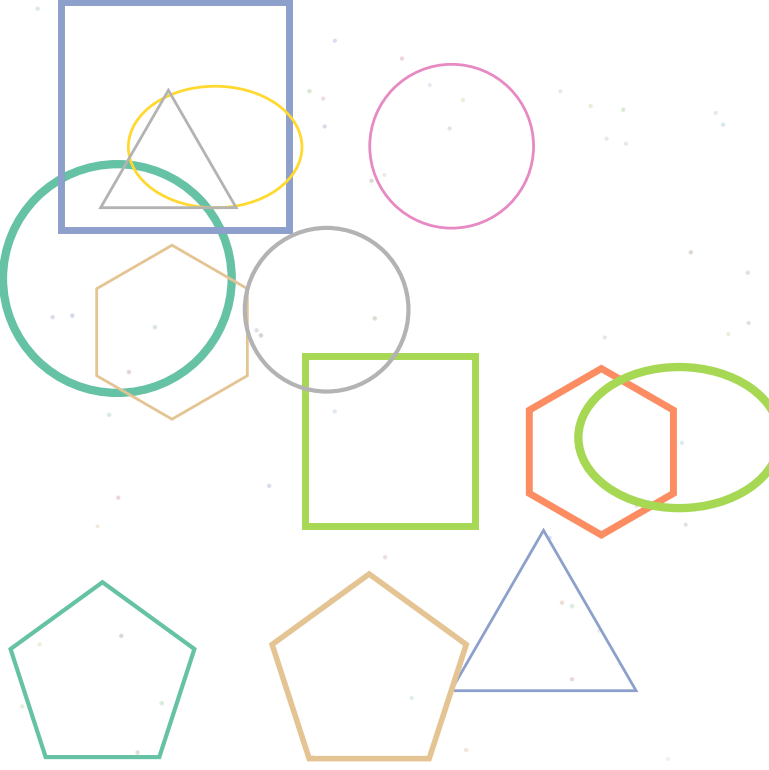[{"shape": "pentagon", "thickness": 1.5, "radius": 0.63, "center": [0.133, 0.118]}, {"shape": "circle", "thickness": 3, "radius": 0.74, "center": [0.152, 0.638]}, {"shape": "hexagon", "thickness": 2.5, "radius": 0.54, "center": [0.781, 0.413]}, {"shape": "square", "thickness": 2.5, "radius": 0.74, "center": [0.228, 0.85]}, {"shape": "triangle", "thickness": 1, "radius": 0.69, "center": [0.706, 0.172]}, {"shape": "circle", "thickness": 1, "radius": 0.53, "center": [0.587, 0.81]}, {"shape": "square", "thickness": 2.5, "radius": 0.55, "center": [0.507, 0.427]}, {"shape": "oval", "thickness": 3, "radius": 0.65, "center": [0.882, 0.432]}, {"shape": "oval", "thickness": 1, "radius": 0.56, "center": [0.279, 0.809]}, {"shape": "pentagon", "thickness": 2, "radius": 0.66, "center": [0.479, 0.122]}, {"shape": "hexagon", "thickness": 1, "radius": 0.56, "center": [0.223, 0.569]}, {"shape": "circle", "thickness": 1.5, "radius": 0.53, "center": [0.424, 0.598]}, {"shape": "triangle", "thickness": 1, "radius": 0.51, "center": [0.219, 0.781]}]